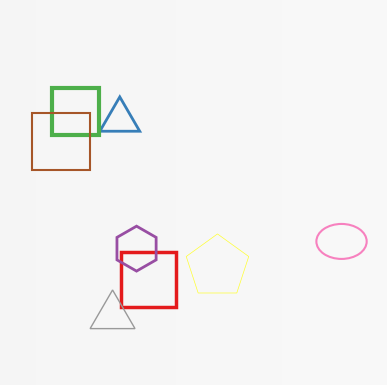[{"shape": "square", "thickness": 2.5, "radius": 0.35, "center": [0.384, 0.274]}, {"shape": "triangle", "thickness": 2, "radius": 0.3, "center": [0.309, 0.689]}, {"shape": "square", "thickness": 3, "radius": 0.3, "center": [0.195, 0.711]}, {"shape": "hexagon", "thickness": 2, "radius": 0.29, "center": [0.352, 0.354]}, {"shape": "pentagon", "thickness": 0.5, "radius": 0.42, "center": [0.561, 0.308]}, {"shape": "square", "thickness": 1.5, "radius": 0.37, "center": [0.157, 0.633]}, {"shape": "oval", "thickness": 1.5, "radius": 0.32, "center": [0.881, 0.373]}, {"shape": "triangle", "thickness": 1, "radius": 0.33, "center": [0.29, 0.18]}]